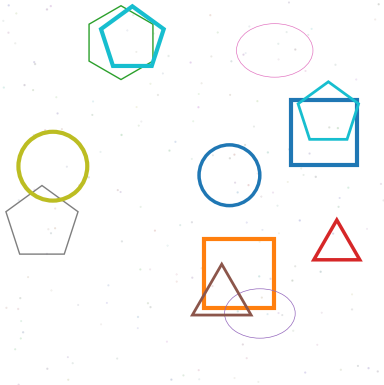[{"shape": "square", "thickness": 3, "radius": 0.43, "center": [0.841, 0.656]}, {"shape": "circle", "thickness": 2.5, "radius": 0.39, "center": [0.596, 0.545]}, {"shape": "square", "thickness": 3, "radius": 0.45, "center": [0.621, 0.289]}, {"shape": "hexagon", "thickness": 1, "radius": 0.48, "center": [0.314, 0.889]}, {"shape": "triangle", "thickness": 2.5, "radius": 0.34, "center": [0.875, 0.36]}, {"shape": "oval", "thickness": 0.5, "radius": 0.46, "center": [0.675, 0.186]}, {"shape": "triangle", "thickness": 2, "radius": 0.44, "center": [0.576, 0.226]}, {"shape": "oval", "thickness": 0.5, "radius": 0.5, "center": [0.714, 0.869]}, {"shape": "pentagon", "thickness": 1, "radius": 0.49, "center": [0.109, 0.42]}, {"shape": "circle", "thickness": 3, "radius": 0.45, "center": [0.137, 0.568]}, {"shape": "pentagon", "thickness": 3, "radius": 0.43, "center": [0.344, 0.898]}, {"shape": "pentagon", "thickness": 2, "radius": 0.41, "center": [0.853, 0.705]}]